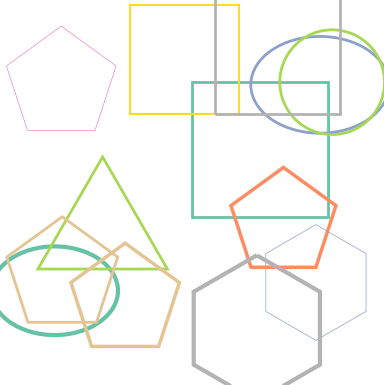[{"shape": "oval", "thickness": 3, "radius": 0.82, "center": [0.142, 0.245]}, {"shape": "square", "thickness": 2, "radius": 0.88, "center": [0.676, 0.611]}, {"shape": "pentagon", "thickness": 2.5, "radius": 0.72, "center": [0.736, 0.422]}, {"shape": "oval", "thickness": 2, "radius": 0.9, "center": [0.831, 0.78]}, {"shape": "hexagon", "thickness": 0.5, "radius": 0.75, "center": [0.821, 0.266]}, {"shape": "pentagon", "thickness": 0.5, "radius": 0.75, "center": [0.159, 0.783]}, {"shape": "circle", "thickness": 2, "radius": 0.68, "center": [0.863, 0.787]}, {"shape": "triangle", "thickness": 2, "radius": 0.97, "center": [0.267, 0.398]}, {"shape": "square", "thickness": 1.5, "radius": 0.71, "center": [0.48, 0.845]}, {"shape": "pentagon", "thickness": 2.5, "radius": 0.74, "center": [0.325, 0.22]}, {"shape": "pentagon", "thickness": 2, "radius": 0.76, "center": [0.162, 0.285]}, {"shape": "hexagon", "thickness": 3, "radius": 0.95, "center": [0.667, 0.147]}, {"shape": "square", "thickness": 2, "radius": 0.81, "center": [0.721, 0.867]}]